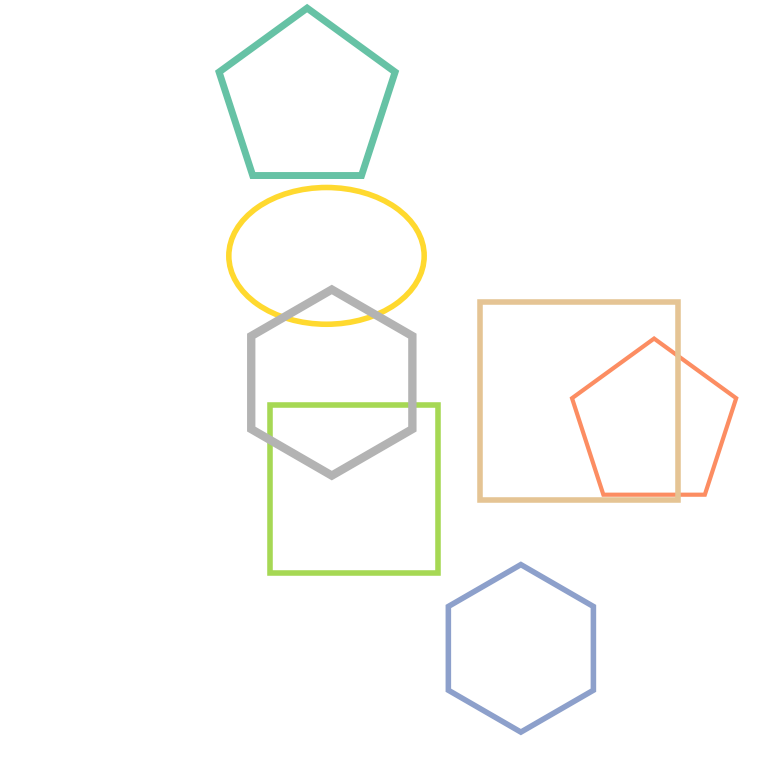[{"shape": "pentagon", "thickness": 2.5, "radius": 0.6, "center": [0.399, 0.869]}, {"shape": "pentagon", "thickness": 1.5, "radius": 0.56, "center": [0.849, 0.448]}, {"shape": "hexagon", "thickness": 2, "radius": 0.54, "center": [0.676, 0.158]}, {"shape": "square", "thickness": 2, "radius": 0.55, "center": [0.46, 0.365]}, {"shape": "oval", "thickness": 2, "radius": 0.63, "center": [0.424, 0.668]}, {"shape": "square", "thickness": 2, "radius": 0.64, "center": [0.752, 0.479]}, {"shape": "hexagon", "thickness": 3, "radius": 0.6, "center": [0.431, 0.503]}]